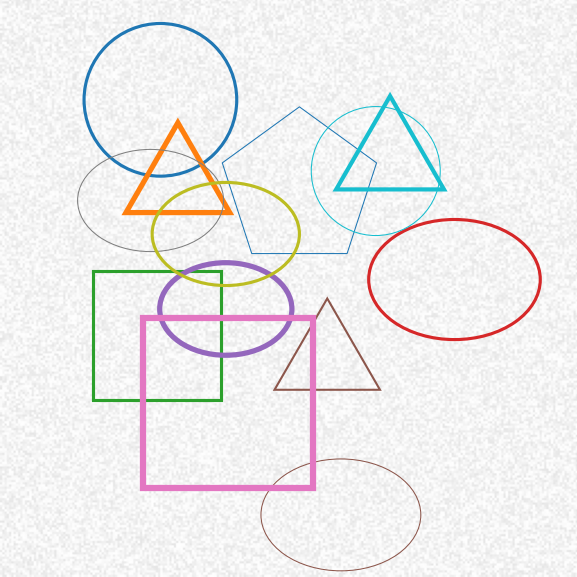[{"shape": "circle", "thickness": 1.5, "radius": 0.66, "center": [0.278, 0.826]}, {"shape": "pentagon", "thickness": 0.5, "radius": 0.7, "center": [0.518, 0.674]}, {"shape": "triangle", "thickness": 2.5, "radius": 0.52, "center": [0.308, 0.683]}, {"shape": "square", "thickness": 1.5, "radius": 0.56, "center": [0.272, 0.418]}, {"shape": "oval", "thickness": 1.5, "radius": 0.74, "center": [0.787, 0.515]}, {"shape": "oval", "thickness": 2.5, "radius": 0.57, "center": [0.391, 0.464]}, {"shape": "triangle", "thickness": 1, "radius": 0.53, "center": [0.567, 0.377]}, {"shape": "oval", "thickness": 0.5, "radius": 0.69, "center": [0.59, 0.108]}, {"shape": "square", "thickness": 3, "radius": 0.74, "center": [0.394, 0.301]}, {"shape": "oval", "thickness": 0.5, "radius": 0.63, "center": [0.261, 0.652]}, {"shape": "oval", "thickness": 1.5, "radius": 0.64, "center": [0.391, 0.594]}, {"shape": "triangle", "thickness": 2, "radius": 0.54, "center": [0.675, 0.725]}, {"shape": "circle", "thickness": 0.5, "radius": 0.56, "center": [0.651, 0.703]}]